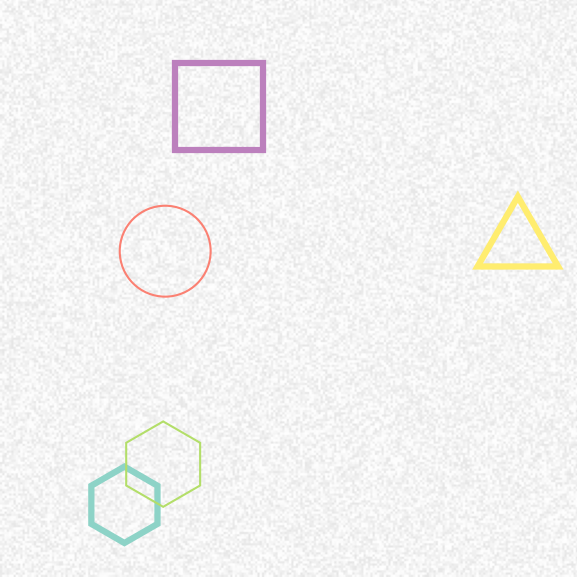[{"shape": "hexagon", "thickness": 3, "radius": 0.33, "center": [0.215, 0.125]}, {"shape": "circle", "thickness": 1, "radius": 0.39, "center": [0.286, 0.564]}, {"shape": "hexagon", "thickness": 1, "radius": 0.37, "center": [0.283, 0.195]}, {"shape": "square", "thickness": 3, "radius": 0.38, "center": [0.379, 0.815]}, {"shape": "triangle", "thickness": 3, "radius": 0.4, "center": [0.897, 0.578]}]